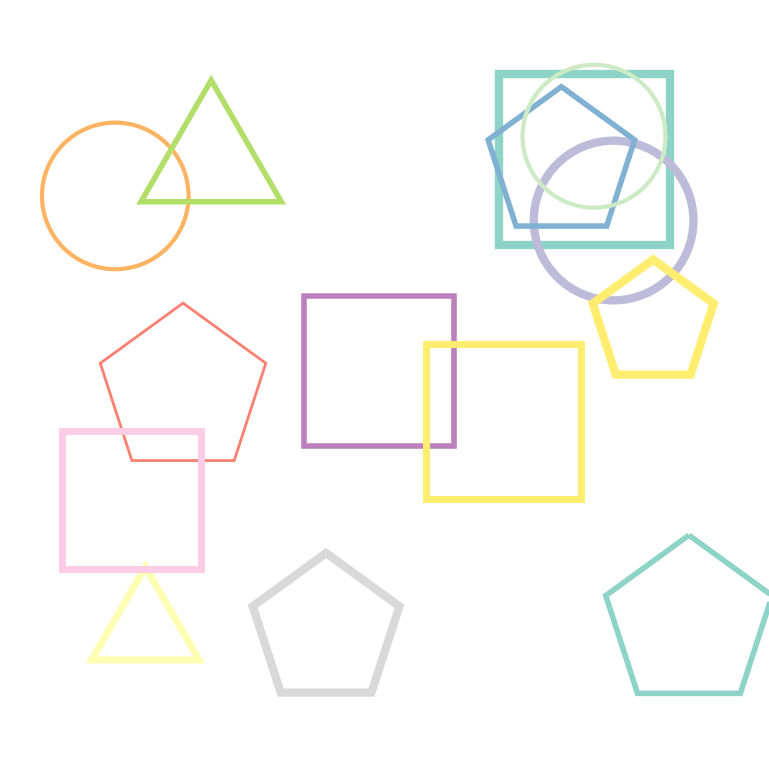[{"shape": "pentagon", "thickness": 2, "radius": 0.57, "center": [0.895, 0.191]}, {"shape": "square", "thickness": 3, "radius": 0.56, "center": [0.759, 0.793]}, {"shape": "triangle", "thickness": 2.5, "radius": 0.4, "center": [0.189, 0.183]}, {"shape": "circle", "thickness": 3, "radius": 0.52, "center": [0.797, 0.714]}, {"shape": "pentagon", "thickness": 1, "radius": 0.57, "center": [0.238, 0.493]}, {"shape": "pentagon", "thickness": 2, "radius": 0.5, "center": [0.729, 0.787]}, {"shape": "circle", "thickness": 1.5, "radius": 0.48, "center": [0.15, 0.746]}, {"shape": "triangle", "thickness": 2, "radius": 0.53, "center": [0.274, 0.791]}, {"shape": "square", "thickness": 2.5, "radius": 0.45, "center": [0.171, 0.35]}, {"shape": "pentagon", "thickness": 3, "radius": 0.5, "center": [0.424, 0.182]}, {"shape": "square", "thickness": 2, "radius": 0.48, "center": [0.492, 0.518]}, {"shape": "circle", "thickness": 1.5, "radius": 0.46, "center": [0.771, 0.823]}, {"shape": "pentagon", "thickness": 3, "radius": 0.41, "center": [0.848, 0.58]}, {"shape": "square", "thickness": 2.5, "radius": 0.5, "center": [0.654, 0.453]}]